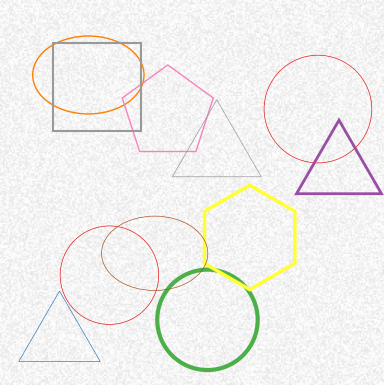[{"shape": "circle", "thickness": 0.5, "radius": 0.7, "center": [0.826, 0.717]}, {"shape": "circle", "thickness": 0.5, "radius": 0.64, "center": [0.284, 0.285]}, {"shape": "triangle", "thickness": 0.5, "radius": 0.61, "center": [0.155, 0.122]}, {"shape": "circle", "thickness": 3, "radius": 0.65, "center": [0.539, 0.169]}, {"shape": "triangle", "thickness": 2, "radius": 0.64, "center": [0.88, 0.561]}, {"shape": "oval", "thickness": 1, "radius": 0.72, "center": [0.23, 0.805]}, {"shape": "hexagon", "thickness": 2.5, "radius": 0.68, "center": [0.648, 0.383]}, {"shape": "oval", "thickness": 0.5, "radius": 0.69, "center": [0.402, 0.342]}, {"shape": "pentagon", "thickness": 1, "radius": 0.62, "center": [0.436, 0.707]}, {"shape": "square", "thickness": 1.5, "radius": 0.57, "center": [0.252, 0.774]}, {"shape": "triangle", "thickness": 0.5, "radius": 0.67, "center": [0.563, 0.608]}]